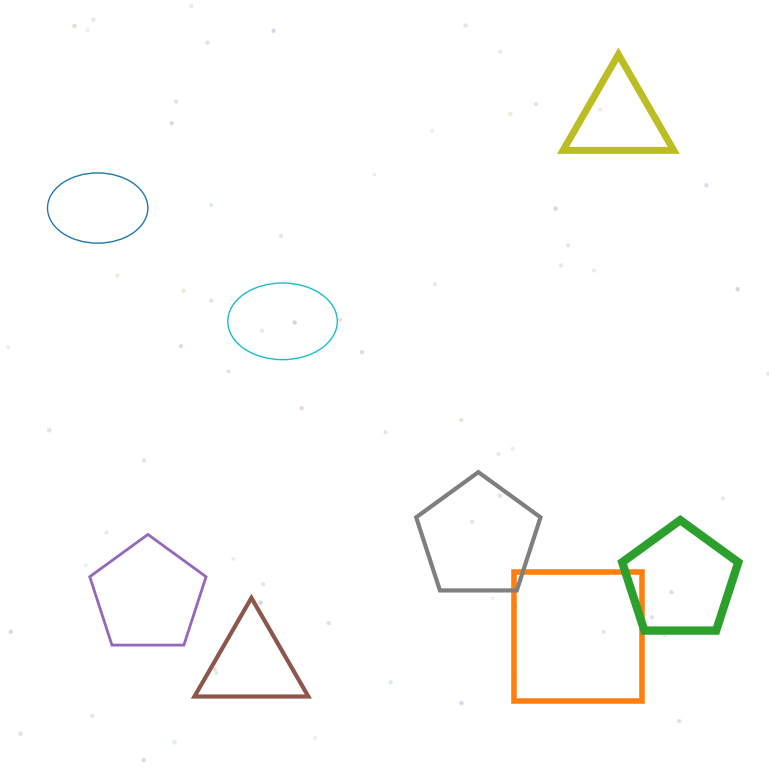[{"shape": "oval", "thickness": 0.5, "radius": 0.33, "center": [0.127, 0.73]}, {"shape": "square", "thickness": 2, "radius": 0.42, "center": [0.751, 0.173]}, {"shape": "pentagon", "thickness": 3, "radius": 0.4, "center": [0.883, 0.245]}, {"shape": "pentagon", "thickness": 1, "radius": 0.4, "center": [0.192, 0.226]}, {"shape": "triangle", "thickness": 1.5, "radius": 0.43, "center": [0.327, 0.138]}, {"shape": "pentagon", "thickness": 1.5, "radius": 0.42, "center": [0.621, 0.302]}, {"shape": "triangle", "thickness": 2.5, "radius": 0.41, "center": [0.803, 0.846]}, {"shape": "oval", "thickness": 0.5, "radius": 0.36, "center": [0.367, 0.583]}]